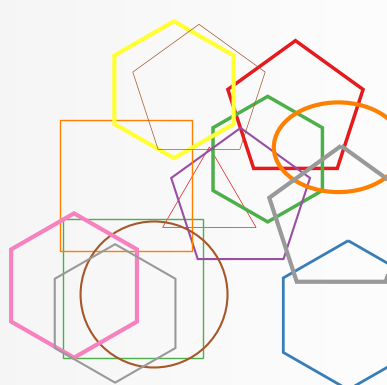[{"shape": "pentagon", "thickness": 2.5, "radius": 0.92, "center": [0.762, 0.711]}, {"shape": "triangle", "thickness": 0.5, "radius": 0.7, "center": [0.54, 0.479]}, {"shape": "hexagon", "thickness": 2, "radius": 0.97, "center": [0.899, 0.181]}, {"shape": "hexagon", "thickness": 2.5, "radius": 0.81, "center": [0.691, 0.587]}, {"shape": "square", "thickness": 1, "radius": 0.9, "center": [0.343, 0.251]}, {"shape": "pentagon", "thickness": 1.5, "radius": 0.94, "center": [0.621, 0.479]}, {"shape": "oval", "thickness": 3, "radius": 0.83, "center": [0.873, 0.618]}, {"shape": "square", "thickness": 1, "radius": 0.85, "center": [0.326, 0.517]}, {"shape": "hexagon", "thickness": 3, "radius": 0.89, "center": [0.449, 0.767]}, {"shape": "circle", "thickness": 1.5, "radius": 0.95, "center": [0.398, 0.235]}, {"shape": "pentagon", "thickness": 0.5, "radius": 0.9, "center": [0.514, 0.757]}, {"shape": "hexagon", "thickness": 3, "radius": 0.94, "center": [0.191, 0.258]}, {"shape": "pentagon", "thickness": 3, "radius": 0.98, "center": [0.88, 0.426]}, {"shape": "hexagon", "thickness": 1.5, "radius": 0.9, "center": [0.297, 0.186]}]